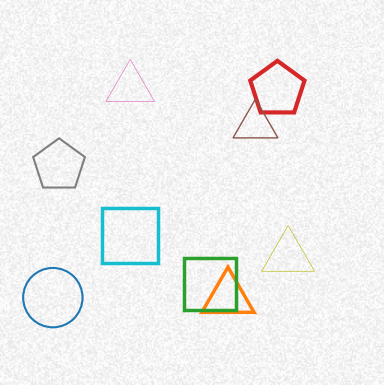[{"shape": "circle", "thickness": 1.5, "radius": 0.39, "center": [0.137, 0.227]}, {"shape": "triangle", "thickness": 2.5, "radius": 0.39, "center": [0.592, 0.228]}, {"shape": "square", "thickness": 2.5, "radius": 0.34, "center": [0.545, 0.263]}, {"shape": "pentagon", "thickness": 3, "radius": 0.37, "center": [0.72, 0.768]}, {"shape": "triangle", "thickness": 1, "radius": 0.34, "center": [0.664, 0.676]}, {"shape": "triangle", "thickness": 0.5, "radius": 0.37, "center": [0.338, 0.773]}, {"shape": "pentagon", "thickness": 1.5, "radius": 0.35, "center": [0.153, 0.57]}, {"shape": "triangle", "thickness": 0.5, "radius": 0.4, "center": [0.748, 0.335]}, {"shape": "square", "thickness": 2.5, "radius": 0.36, "center": [0.337, 0.388]}]